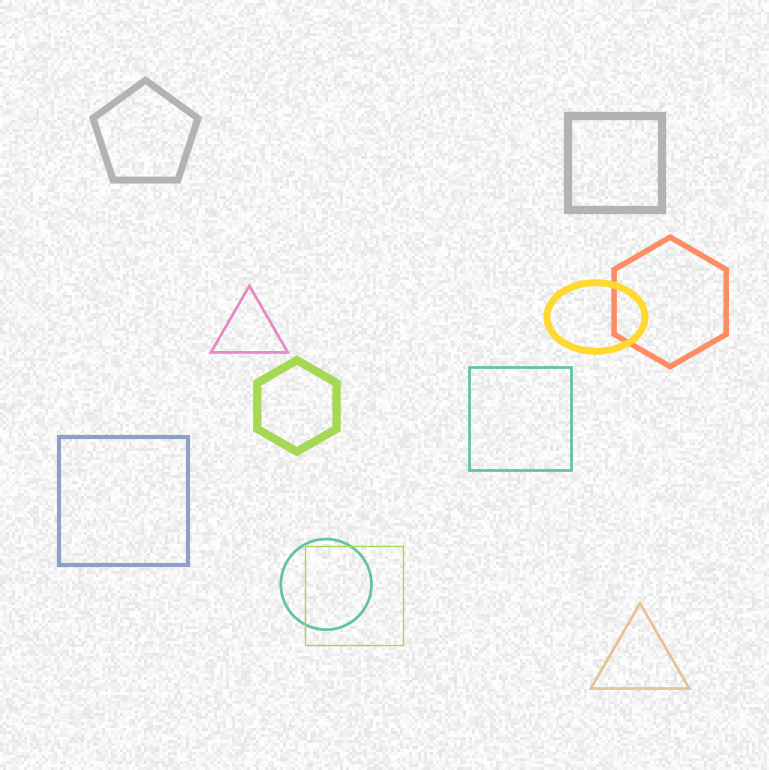[{"shape": "circle", "thickness": 1, "radius": 0.29, "center": [0.424, 0.241]}, {"shape": "square", "thickness": 1, "radius": 0.33, "center": [0.676, 0.456]}, {"shape": "hexagon", "thickness": 2, "radius": 0.42, "center": [0.87, 0.608]}, {"shape": "square", "thickness": 1.5, "radius": 0.42, "center": [0.16, 0.35]}, {"shape": "triangle", "thickness": 1, "radius": 0.29, "center": [0.324, 0.571]}, {"shape": "square", "thickness": 0.5, "radius": 0.32, "center": [0.46, 0.227]}, {"shape": "hexagon", "thickness": 3, "radius": 0.3, "center": [0.386, 0.473]}, {"shape": "oval", "thickness": 2.5, "radius": 0.32, "center": [0.774, 0.588]}, {"shape": "triangle", "thickness": 1, "radius": 0.37, "center": [0.831, 0.143]}, {"shape": "square", "thickness": 3, "radius": 0.3, "center": [0.798, 0.788]}, {"shape": "pentagon", "thickness": 2.5, "radius": 0.36, "center": [0.189, 0.824]}]